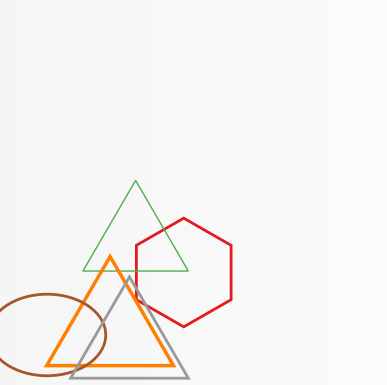[{"shape": "hexagon", "thickness": 2, "radius": 0.71, "center": [0.474, 0.292]}, {"shape": "triangle", "thickness": 1, "radius": 0.78, "center": [0.35, 0.374]}, {"shape": "triangle", "thickness": 2.5, "radius": 0.94, "center": [0.284, 0.145]}, {"shape": "oval", "thickness": 2, "radius": 0.76, "center": [0.122, 0.13]}, {"shape": "triangle", "thickness": 2, "radius": 0.88, "center": [0.334, 0.105]}]